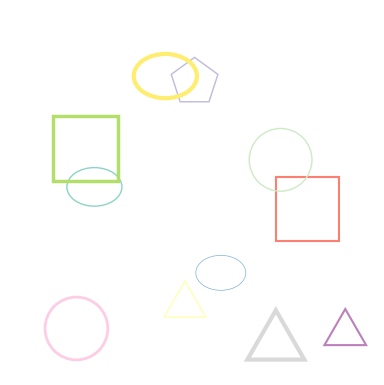[{"shape": "oval", "thickness": 1, "radius": 0.36, "center": [0.245, 0.515]}, {"shape": "triangle", "thickness": 1, "radius": 0.31, "center": [0.48, 0.208]}, {"shape": "pentagon", "thickness": 1, "radius": 0.32, "center": [0.505, 0.787]}, {"shape": "square", "thickness": 1.5, "radius": 0.41, "center": [0.8, 0.457]}, {"shape": "oval", "thickness": 0.5, "radius": 0.32, "center": [0.574, 0.291]}, {"shape": "square", "thickness": 2.5, "radius": 0.42, "center": [0.222, 0.614]}, {"shape": "circle", "thickness": 2, "radius": 0.41, "center": [0.199, 0.147]}, {"shape": "triangle", "thickness": 3, "radius": 0.43, "center": [0.717, 0.109]}, {"shape": "triangle", "thickness": 1.5, "radius": 0.31, "center": [0.897, 0.135]}, {"shape": "circle", "thickness": 1, "radius": 0.41, "center": [0.729, 0.585]}, {"shape": "oval", "thickness": 3, "radius": 0.41, "center": [0.429, 0.802]}]